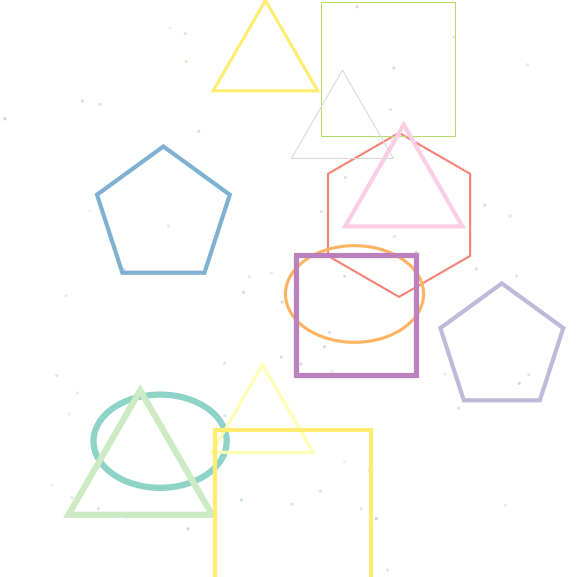[{"shape": "oval", "thickness": 3, "radius": 0.58, "center": [0.277, 0.235]}, {"shape": "triangle", "thickness": 1.5, "radius": 0.51, "center": [0.455, 0.266]}, {"shape": "pentagon", "thickness": 2, "radius": 0.56, "center": [0.869, 0.396]}, {"shape": "hexagon", "thickness": 1, "radius": 0.71, "center": [0.691, 0.627]}, {"shape": "pentagon", "thickness": 2, "radius": 0.6, "center": [0.283, 0.625]}, {"shape": "oval", "thickness": 1.5, "radius": 0.6, "center": [0.614, 0.49]}, {"shape": "square", "thickness": 0.5, "radius": 0.58, "center": [0.672, 0.88]}, {"shape": "triangle", "thickness": 2, "radius": 0.59, "center": [0.699, 0.666]}, {"shape": "triangle", "thickness": 0.5, "radius": 0.51, "center": [0.593, 0.776]}, {"shape": "square", "thickness": 2.5, "radius": 0.52, "center": [0.616, 0.453]}, {"shape": "triangle", "thickness": 3, "radius": 0.72, "center": [0.243, 0.18]}, {"shape": "triangle", "thickness": 1.5, "radius": 0.52, "center": [0.46, 0.894]}, {"shape": "square", "thickness": 2, "radius": 0.68, "center": [0.507, 0.119]}]